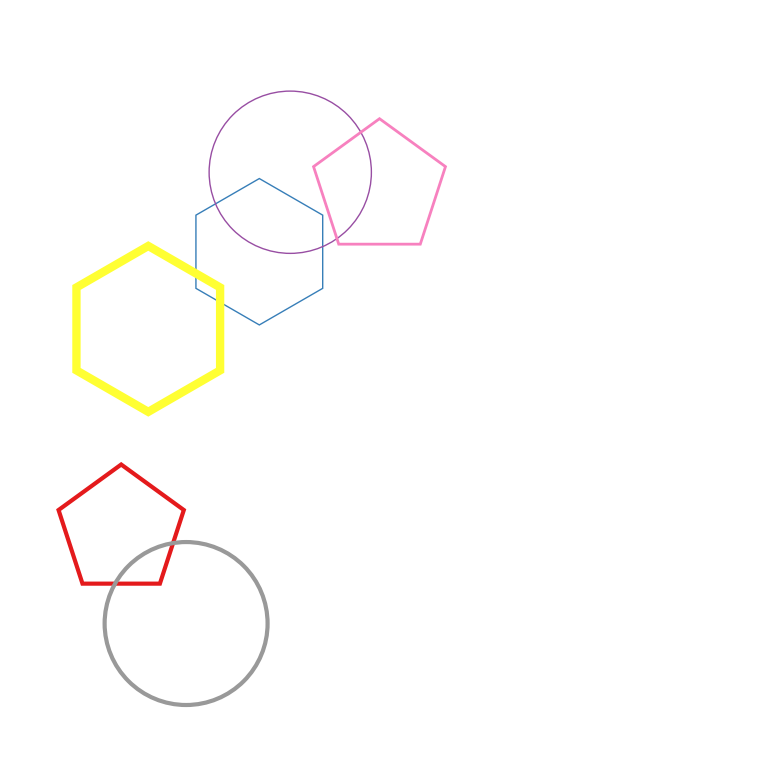[{"shape": "pentagon", "thickness": 1.5, "radius": 0.43, "center": [0.157, 0.311]}, {"shape": "hexagon", "thickness": 0.5, "radius": 0.48, "center": [0.337, 0.673]}, {"shape": "circle", "thickness": 0.5, "radius": 0.53, "center": [0.377, 0.776]}, {"shape": "hexagon", "thickness": 3, "radius": 0.54, "center": [0.193, 0.573]}, {"shape": "pentagon", "thickness": 1, "radius": 0.45, "center": [0.493, 0.756]}, {"shape": "circle", "thickness": 1.5, "radius": 0.53, "center": [0.242, 0.19]}]